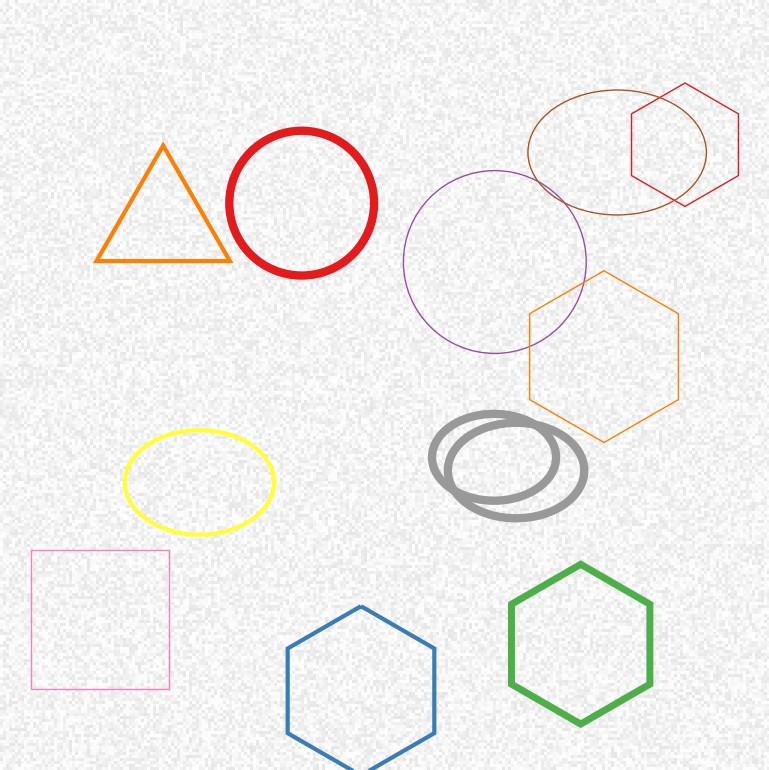[{"shape": "circle", "thickness": 3, "radius": 0.47, "center": [0.392, 0.736]}, {"shape": "hexagon", "thickness": 0.5, "radius": 0.4, "center": [0.89, 0.812]}, {"shape": "hexagon", "thickness": 1.5, "radius": 0.55, "center": [0.469, 0.103]}, {"shape": "hexagon", "thickness": 2.5, "radius": 0.52, "center": [0.754, 0.163]}, {"shape": "circle", "thickness": 0.5, "radius": 0.59, "center": [0.643, 0.66]}, {"shape": "hexagon", "thickness": 0.5, "radius": 0.56, "center": [0.784, 0.537]}, {"shape": "triangle", "thickness": 1.5, "radius": 0.5, "center": [0.212, 0.711]}, {"shape": "oval", "thickness": 1.5, "radius": 0.48, "center": [0.259, 0.373]}, {"shape": "oval", "thickness": 0.5, "radius": 0.58, "center": [0.802, 0.802]}, {"shape": "square", "thickness": 0.5, "radius": 0.45, "center": [0.13, 0.195]}, {"shape": "oval", "thickness": 3, "radius": 0.4, "center": [0.642, 0.406]}, {"shape": "oval", "thickness": 3, "radius": 0.44, "center": [0.67, 0.389]}]